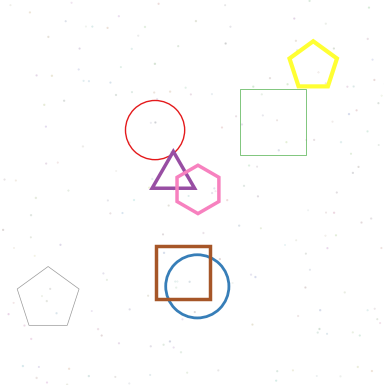[{"shape": "circle", "thickness": 1, "radius": 0.38, "center": [0.403, 0.662]}, {"shape": "circle", "thickness": 2, "radius": 0.41, "center": [0.512, 0.256]}, {"shape": "square", "thickness": 0.5, "radius": 0.43, "center": [0.708, 0.683]}, {"shape": "triangle", "thickness": 2.5, "radius": 0.32, "center": [0.45, 0.543]}, {"shape": "pentagon", "thickness": 3, "radius": 0.32, "center": [0.814, 0.828]}, {"shape": "square", "thickness": 2.5, "radius": 0.35, "center": [0.475, 0.293]}, {"shape": "hexagon", "thickness": 2.5, "radius": 0.31, "center": [0.514, 0.508]}, {"shape": "pentagon", "thickness": 0.5, "radius": 0.42, "center": [0.125, 0.223]}]